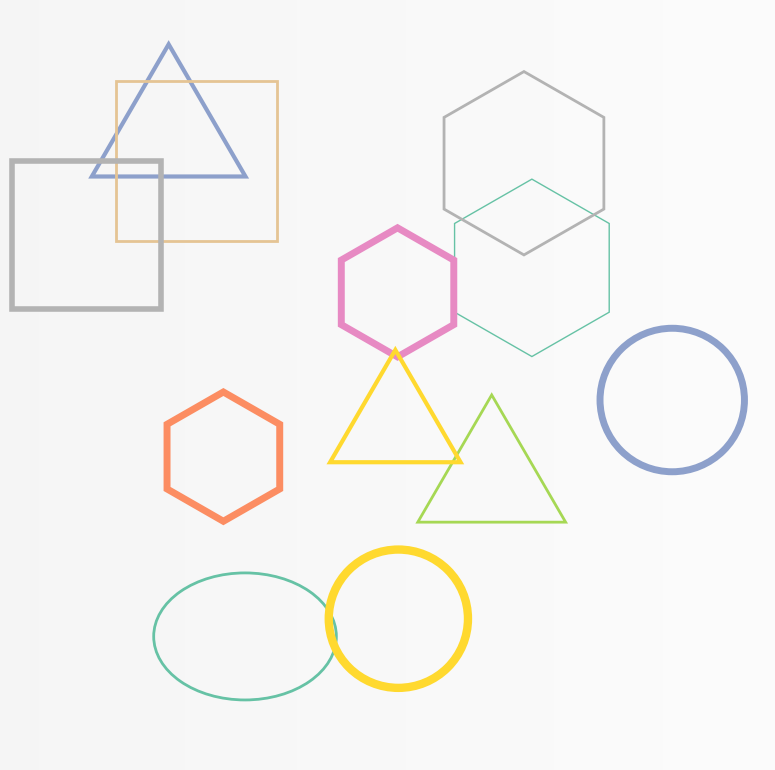[{"shape": "oval", "thickness": 1, "radius": 0.59, "center": [0.316, 0.173]}, {"shape": "hexagon", "thickness": 0.5, "radius": 0.58, "center": [0.686, 0.652]}, {"shape": "hexagon", "thickness": 2.5, "radius": 0.42, "center": [0.288, 0.407]}, {"shape": "triangle", "thickness": 1.5, "radius": 0.57, "center": [0.218, 0.828]}, {"shape": "circle", "thickness": 2.5, "radius": 0.47, "center": [0.867, 0.481]}, {"shape": "hexagon", "thickness": 2.5, "radius": 0.42, "center": [0.513, 0.62]}, {"shape": "triangle", "thickness": 1, "radius": 0.55, "center": [0.634, 0.377]}, {"shape": "triangle", "thickness": 1.5, "radius": 0.49, "center": [0.51, 0.448]}, {"shape": "circle", "thickness": 3, "radius": 0.45, "center": [0.514, 0.196]}, {"shape": "square", "thickness": 1, "radius": 0.52, "center": [0.254, 0.79]}, {"shape": "square", "thickness": 2, "radius": 0.48, "center": [0.112, 0.695]}, {"shape": "hexagon", "thickness": 1, "radius": 0.6, "center": [0.676, 0.788]}]